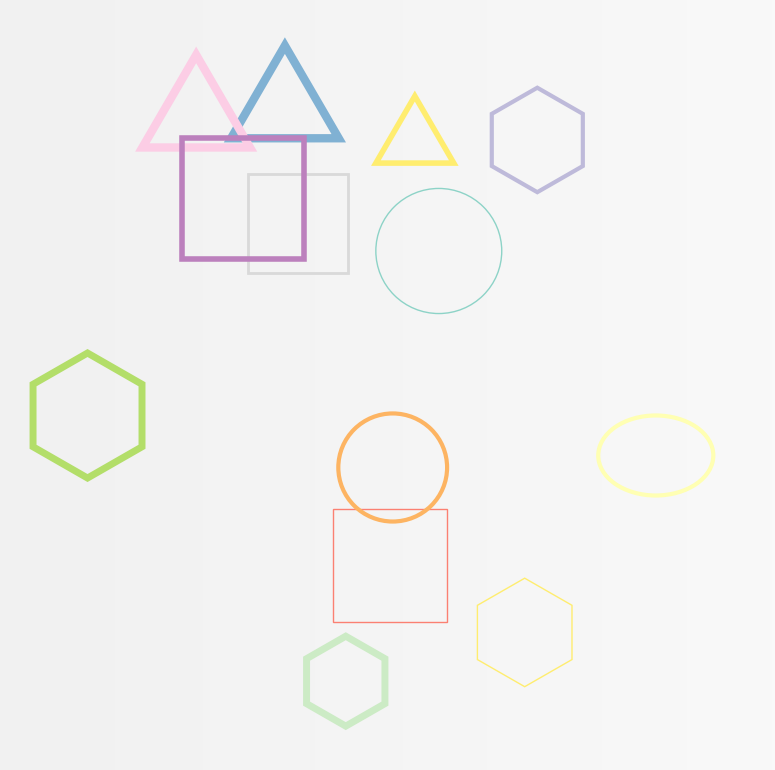[{"shape": "circle", "thickness": 0.5, "radius": 0.41, "center": [0.566, 0.674]}, {"shape": "oval", "thickness": 1.5, "radius": 0.37, "center": [0.846, 0.408]}, {"shape": "hexagon", "thickness": 1.5, "radius": 0.34, "center": [0.693, 0.818]}, {"shape": "square", "thickness": 0.5, "radius": 0.37, "center": [0.503, 0.265]}, {"shape": "triangle", "thickness": 3, "radius": 0.4, "center": [0.368, 0.861]}, {"shape": "circle", "thickness": 1.5, "radius": 0.35, "center": [0.507, 0.393]}, {"shape": "hexagon", "thickness": 2.5, "radius": 0.41, "center": [0.113, 0.46]}, {"shape": "triangle", "thickness": 3, "radius": 0.4, "center": [0.253, 0.849]}, {"shape": "square", "thickness": 1, "radius": 0.32, "center": [0.385, 0.71]}, {"shape": "square", "thickness": 2, "radius": 0.39, "center": [0.314, 0.743]}, {"shape": "hexagon", "thickness": 2.5, "radius": 0.29, "center": [0.446, 0.115]}, {"shape": "triangle", "thickness": 2, "radius": 0.29, "center": [0.535, 0.817]}, {"shape": "hexagon", "thickness": 0.5, "radius": 0.35, "center": [0.677, 0.179]}]